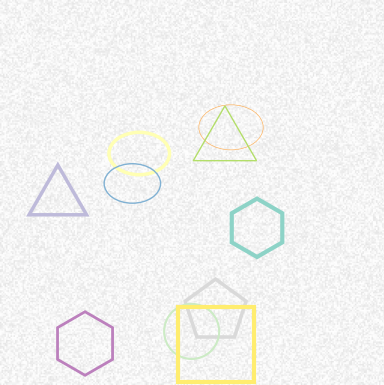[{"shape": "hexagon", "thickness": 3, "radius": 0.38, "center": [0.668, 0.408]}, {"shape": "oval", "thickness": 2.5, "radius": 0.39, "center": [0.362, 0.601]}, {"shape": "triangle", "thickness": 2.5, "radius": 0.43, "center": [0.15, 0.485]}, {"shape": "oval", "thickness": 1, "radius": 0.37, "center": [0.344, 0.523]}, {"shape": "oval", "thickness": 0.5, "radius": 0.42, "center": [0.6, 0.669]}, {"shape": "triangle", "thickness": 1, "radius": 0.47, "center": [0.584, 0.63]}, {"shape": "pentagon", "thickness": 2.5, "radius": 0.42, "center": [0.56, 0.192]}, {"shape": "hexagon", "thickness": 2, "radius": 0.41, "center": [0.221, 0.108]}, {"shape": "circle", "thickness": 1.5, "radius": 0.36, "center": [0.498, 0.139]}, {"shape": "square", "thickness": 3, "radius": 0.49, "center": [0.561, 0.105]}]